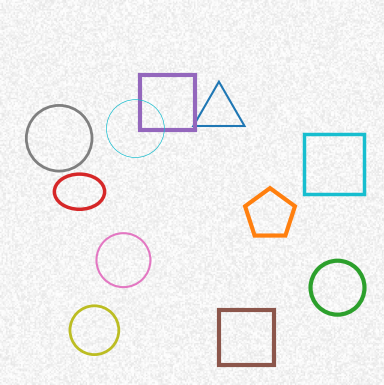[{"shape": "triangle", "thickness": 1.5, "radius": 0.38, "center": [0.569, 0.711]}, {"shape": "pentagon", "thickness": 3, "radius": 0.34, "center": [0.701, 0.443]}, {"shape": "circle", "thickness": 3, "radius": 0.35, "center": [0.877, 0.253]}, {"shape": "oval", "thickness": 2.5, "radius": 0.33, "center": [0.206, 0.502]}, {"shape": "square", "thickness": 3, "radius": 0.36, "center": [0.435, 0.733]}, {"shape": "square", "thickness": 3, "radius": 0.36, "center": [0.64, 0.124]}, {"shape": "circle", "thickness": 1.5, "radius": 0.35, "center": [0.321, 0.324]}, {"shape": "circle", "thickness": 2, "radius": 0.43, "center": [0.154, 0.641]}, {"shape": "circle", "thickness": 2, "radius": 0.32, "center": [0.245, 0.142]}, {"shape": "square", "thickness": 2.5, "radius": 0.39, "center": [0.867, 0.574]}, {"shape": "circle", "thickness": 0.5, "radius": 0.38, "center": [0.352, 0.666]}]